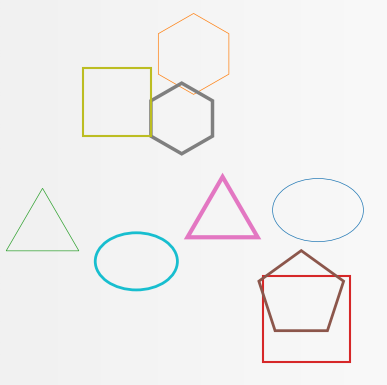[{"shape": "oval", "thickness": 0.5, "radius": 0.59, "center": [0.821, 0.454]}, {"shape": "hexagon", "thickness": 0.5, "radius": 0.53, "center": [0.5, 0.86]}, {"shape": "triangle", "thickness": 0.5, "radius": 0.54, "center": [0.11, 0.403]}, {"shape": "square", "thickness": 1.5, "radius": 0.56, "center": [0.791, 0.172]}, {"shape": "pentagon", "thickness": 2, "radius": 0.57, "center": [0.777, 0.234]}, {"shape": "triangle", "thickness": 3, "radius": 0.52, "center": [0.574, 0.436]}, {"shape": "hexagon", "thickness": 2.5, "radius": 0.46, "center": [0.469, 0.692]}, {"shape": "square", "thickness": 1.5, "radius": 0.44, "center": [0.302, 0.735]}, {"shape": "oval", "thickness": 2, "radius": 0.53, "center": [0.352, 0.321]}]